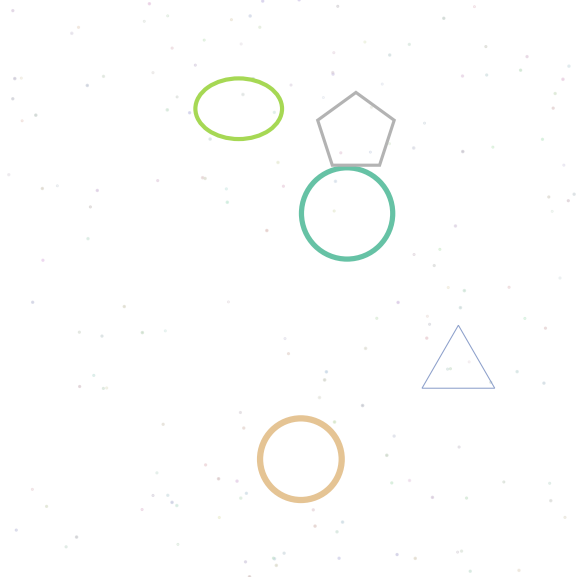[{"shape": "circle", "thickness": 2.5, "radius": 0.4, "center": [0.601, 0.63]}, {"shape": "triangle", "thickness": 0.5, "radius": 0.36, "center": [0.794, 0.363]}, {"shape": "oval", "thickness": 2, "radius": 0.38, "center": [0.413, 0.811]}, {"shape": "circle", "thickness": 3, "radius": 0.35, "center": [0.521, 0.204]}, {"shape": "pentagon", "thickness": 1.5, "radius": 0.35, "center": [0.616, 0.769]}]